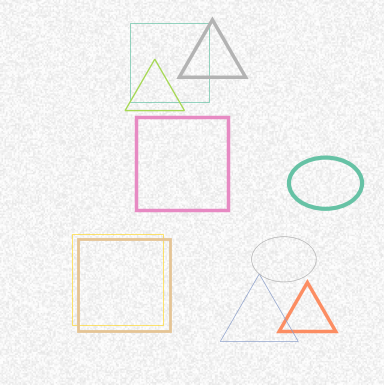[{"shape": "square", "thickness": 0.5, "radius": 0.51, "center": [0.44, 0.837]}, {"shape": "oval", "thickness": 3, "radius": 0.48, "center": [0.845, 0.524]}, {"shape": "triangle", "thickness": 2.5, "radius": 0.42, "center": [0.799, 0.181]}, {"shape": "triangle", "thickness": 0.5, "radius": 0.58, "center": [0.673, 0.171]}, {"shape": "square", "thickness": 2.5, "radius": 0.6, "center": [0.472, 0.575]}, {"shape": "triangle", "thickness": 1, "radius": 0.45, "center": [0.402, 0.757]}, {"shape": "square", "thickness": 0.5, "radius": 0.59, "center": [0.305, 0.274]}, {"shape": "square", "thickness": 2, "radius": 0.6, "center": [0.321, 0.259]}, {"shape": "oval", "thickness": 0.5, "radius": 0.42, "center": [0.737, 0.327]}, {"shape": "triangle", "thickness": 2.5, "radius": 0.5, "center": [0.552, 0.849]}]